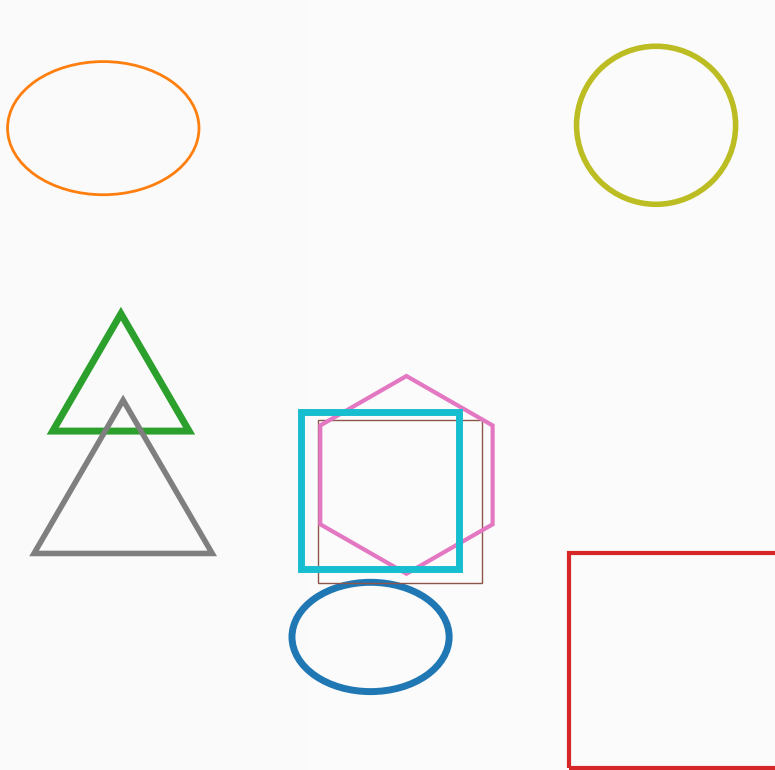[{"shape": "oval", "thickness": 2.5, "radius": 0.51, "center": [0.478, 0.173]}, {"shape": "oval", "thickness": 1, "radius": 0.62, "center": [0.133, 0.834]}, {"shape": "triangle", "thickness": 2.5, "radius": 0.51, "center": [0.156, 0.491]}, {"shape": "square", "thickness": 1.5, "radius": 0.7, "center": [0.874, 0.143]}, {"shape": "square", "thickness": 0.5, "radius": 0.53, "center": [0.516, 0.348]}, {"shape": "hexagon", "thickness": 1.5, "radius": 0.64, "center": [0.524, 0.383]}, {"shape": "triangle", "thickness": 2, "radius": 0.66, "center": [0.159, 0.348]}, {"shape": "circle", "thickness": 2, "radius": 0.51, "center": [0.847, 0.837]}, {"shape": "square", "thickness": 2.5, "radius": 0.51, "center": [0.49, 0.363]}]